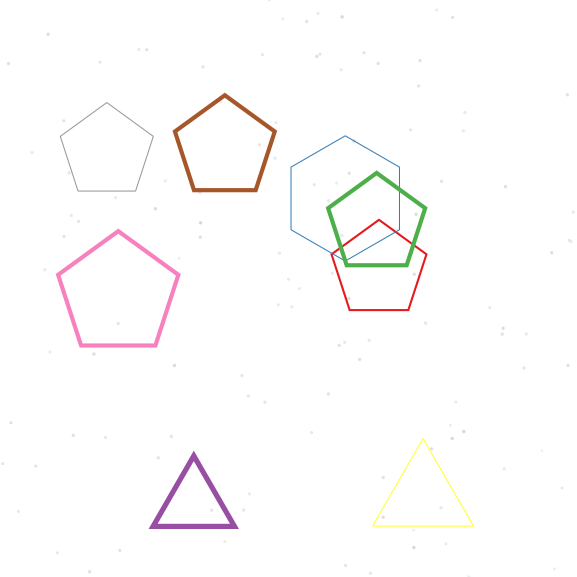[{"shape": "pentagon", "thickness": 1, "radius": 0.43, "center": [0.656, 0.532]}, {"shape": "hexagon", "thickness": 0.5, "radius": 0.54, "center": [0.598, 0.656]}, {"shape": "pentagon", "thickness": 2, "radius": 0.44, "center": [0.652, 0.611]}, {"shape": "triangle", "thickness": 2.5, "radius": 0.41, "center": [0.336, 0.128]}, {"shape": "triangle", "thickness": 0.5, "radius": 0.5, "center": [0.733, 0.139]}, {"shape": "pentagon", "thickness": 2, "radius": 0.45, "center": [0.389, 0.743]}, {"shape": "pentagon", "thickness": 2, "radius": 0.55, "center": [0.205, 0.489]}, {"shape": "pentagon", "thickness": 0.5, "radius": 0.42, "center": [0.185, 0.737]}]